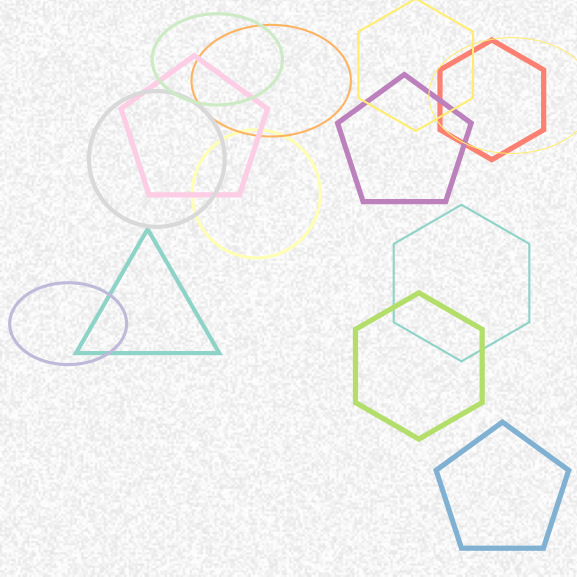[{"shape": "triangle", "thickness": 2, "radius": 0.72, "center": [0.256, 0.459]}, {"shape": "hexagon", "thickness": 1, "radius": 0.68, "center": [0.799, 0.509]}, {"shape": "circle", "thickness": 1.5, "radius": 0.55, "center": [0.444, 0.664]}, {"shape": "oval", "thickness": 1.5, "radius": 0.51, "center": [0.118, 0.439]}, {"shape": "hexagon", "thickness": 2.5, "radius": 0.52, "center": [0.852, 0.826]}, {"shape": "pentagon", "thickness": 2.5, "radius": 0.6, "center": [0.87, 0.148]}, {"shape": "oval", "thickness": 1, "radius": 0.69, "center": [0.47, 0.859]}, {"shape": "hexagon", "thickness": 2.5, "radius": 0.63, "center": [0.725, 0.365]}, {"shape": "pentagon", "thickness": 2.5, "radius": 0.67, "center": [0.336, 0.77]}, {"shape": "circle", "thickness": 2, "radius": 0.59, "center": [0.271, 0.724]}, {"shape": "pentagon", "thickness": 2.5, "radius": 0.61, "center": [0.7, 0.748]}, {"shape": "oval", "thickness": 1.5, "radius": 0.56, "center": [0.376, 0.896]}, {"shape": "hexagon", "thickness": 1, "radius": 0.57, "center": [0.72, 0.887]}, {"shape": "oval", "thickness": 0.5, "radius": 0.72, "center": [0.886, 0.834]}]